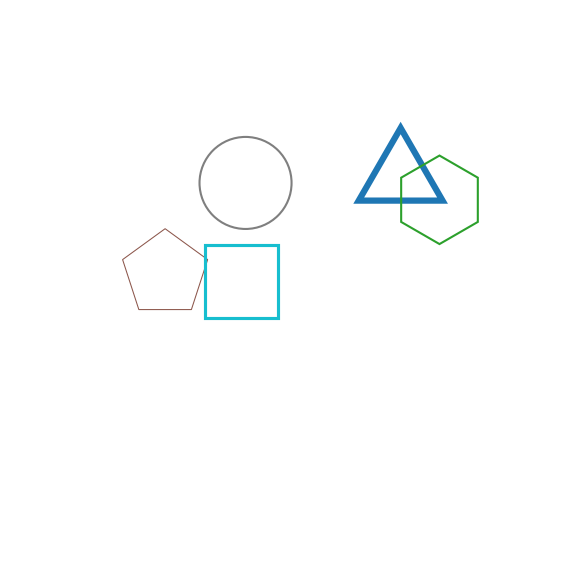[{"shape": "triangle", "thickness": 3, "radius": 0.42, "center": [0.694, 0.694]}, {"shape": "hexagon", "thickness": 1, "radius": 0.38, "center": [0.761, 0.653]}, {"shape": "pentagon", "thickness": 0.5, "radius": 0.39, "center": [0.286, 0.526]}, {"shape": "circle", "thickness": 1, "radius": 0.4, "center": [0.425, 0.682]}, {"shape": "square", "thickness": 1.5, "radius": 0.32, "center": [0.418, 0.512]}]